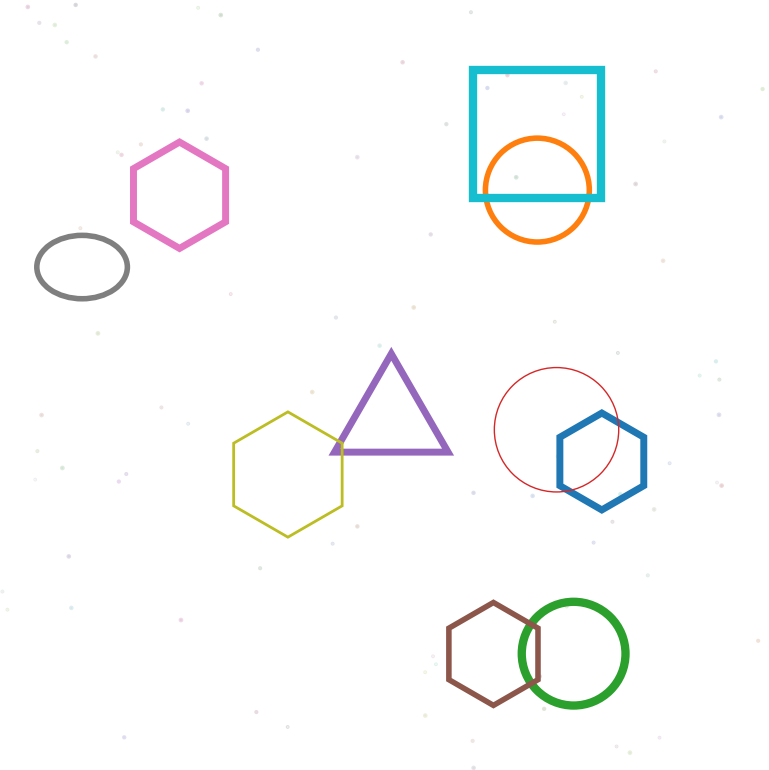[{"shape": "hexagon", "thickness": 2.5, "radius": 0.31, "center": [0.782, 0.401]}, {"shape": "circle", "thickness": 2, "radius": 0.34, "center": [0.698, 0.753]}, {"shape": "circle", "thickness": 3, "radius": 0.34, "center": [0.745, 0.151]}, {"shape": "circle", "thickness": 0.5, "radius": 0.4, "center": [0.723, 0.442]}, {"shape": "triangle", "thickness": 2.5, "radius": 0.43, "center": [0.508, 0.455]}, {"shape": "hexagon", "thickness": 2, "radius": 0.33, "center": [0.641, 0.151]}, {"shape": "hexagon", "thickness": 2.5, "radius": 0.35, "center": [0.233, 0.746]}, {"shape": "oval", "thickness": 2, "radius": 0.29, "center": [0.107, 0.653]}, {"shape": "hexagon", "thickness": 1, "radius": 0.41, "center": [0.374, 0.384]}, {"shape": "square", "thickness": 3, "radius": 0.42, "center": [0.697, 0.826]}]